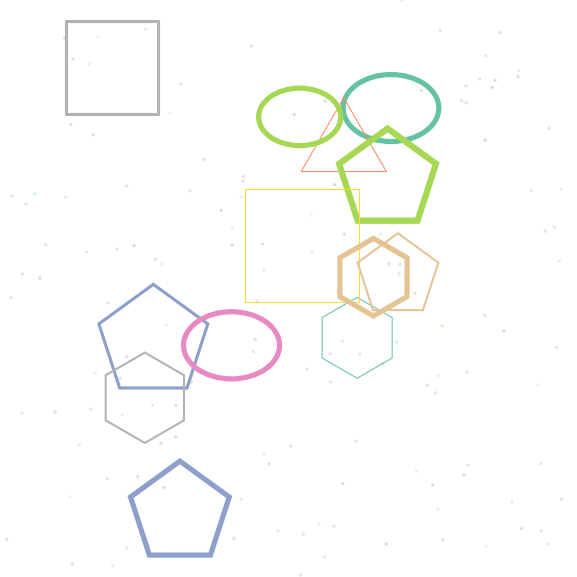[{"shape": "oval", "thickness": 2.5, "radius": 0.41, "center": [0.677, 0.812]}, {"shape": "hexagon", "thickness": 0.5, "radius": 0.35, "center": [0.618, 0.414]}, {"shape": "triangle", "thickness": 0.5, "radius": 0.43, "center": [0.595, 0.745]}, {"shape": "pentagon", "thickness": 2.5, "radius": 0.45, "center": [0.312, 0.111]}, {"shape": "pentagon", "thickness": 1.5, "radius": 0.5, "center": [0.265, 0.408]}, {"shape": "oval", "thickness": 2.5, "radius": 0.42, "center": [0.401, 0.401]}, {"shape": "oval", "thickness": 2.5, "radius": 0.36, "center": [0.519, 0.797]}, {"shape": "pentagon", "thickness": 3, "radius": 0.44, "center": [0.671, 0.688]}, {"shape": "square", "thickness": 0.5, "radius": 0.49, "center": [0.523, 0.574]}, {"shape": "pentagon", "thickness": 1, "radius": 0.37, "center": [0.689, 0.522]}, {"shape": "hexagon", "thickness": 2.5, "radius": 0.34, "center": [0.647, 0.519]}, {"shape": "square", "thickness": 1.5, "radius": 0.4, "center": [0.194, 0.883]}, {"shape": "hexagon", "thickness": 1, "radius": 0.39, "center": [0.251, 0.31]}]